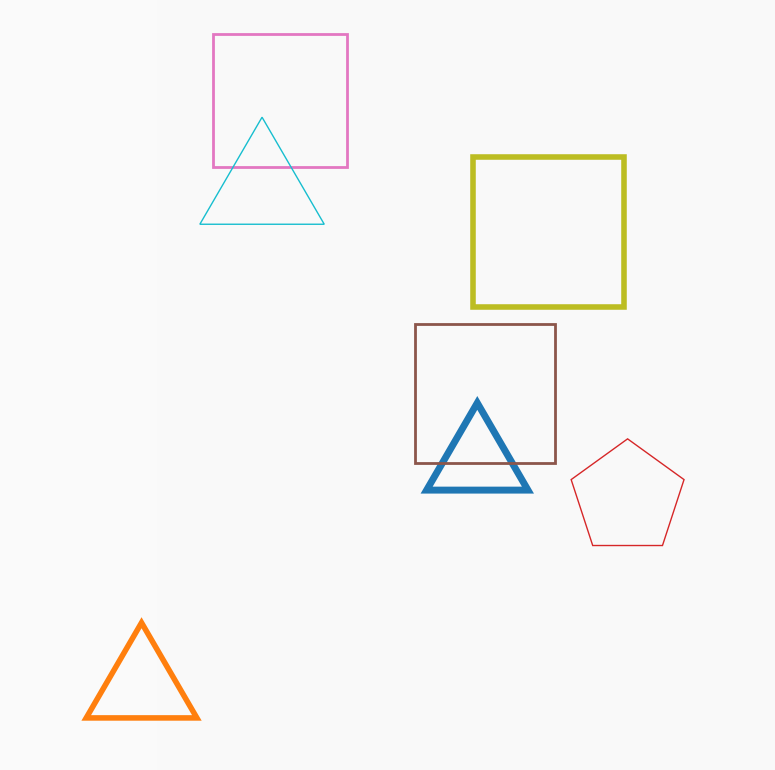[{"shape": "triangle", "thickness": 2.5, "radius": 0.38, "center": [0.616, 0.401]}, {"shape": "triangle", "thickness": 2, "radius": 0.41, "center": [0.183, 0.109]}, {"shape": "pentagon", "thickness": 0.5, "radius": 0.38, "center": [0.81, 0.353]}, {"shape": "square", "thickness": 1, "radius": 0.45, "center": [0.626, 0.489]}, {"shape": "square", "thickness": 1, "radius": 0.43, "center": [0.361, 0.869]}, {"shape": "square", "thickness": 2, "radius": 0.49, "center": [0.708, 0.698]}, {"shape": "triangle", "thickness": 0.5, "radius": 0.46, "center": [0.338, 0.755]}]